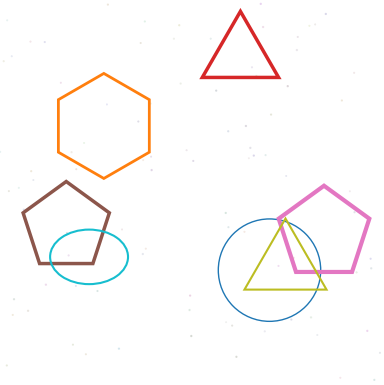[{"shape": "circle", "thickness": 1, "radius": 0.66, "center": [0.7, 0.298]}, {"shape": "hexagon", "thickness": 2, "radius": 0.68, "center": [0.27, 0.673]}, {"shape": "triangle", "thickness": 2.5, "radius": 0.57, "center": [0.625, 0.856]}, {"shape": "pentagon", "thickness": 2.5, "radius": 0.59, "center": [0.172, 0.411]}, {"shape": "pentagon", "thickness": 3, "radius": 0.62, "center": [0.842, 0.394]}, {"shape": "triangle", "thickness": 1.5, "radius": 0.62, "center": [0.742, 0.309]}, {"shape": "oval", "thickness": 1.5, "radius": 0.51, "center": [0.231, 0.333]}]